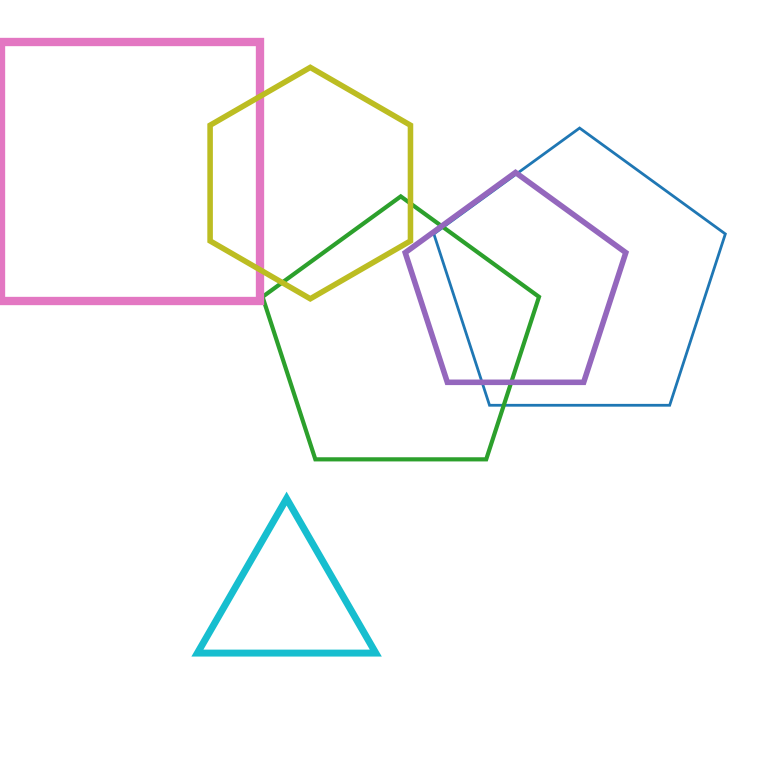[{"shape": "pentagon", "thickness": 1, "radius": 1.0, "center": [0.753, 0.635]}, {"shape": "pentagon", "thickness": 1.5, "radius": 0.94, "center": [0.52, 0.556]}, {"shape": "pentagon", "thickness": 2, "radius": 0.75, "center": [0.669, 0.625]}, {"shape": "square", "thickness": 3, "radius": 0.84, "center": [0.17, 0.777]}, {"shape": "hexagon", "thickness": 2, "radius": 0.75, "center": [0.403, 0.762]}, {"shape": "triangle", "thickness": 2.5, "radius": 0.67, "center": [0.372, 0.219]}]